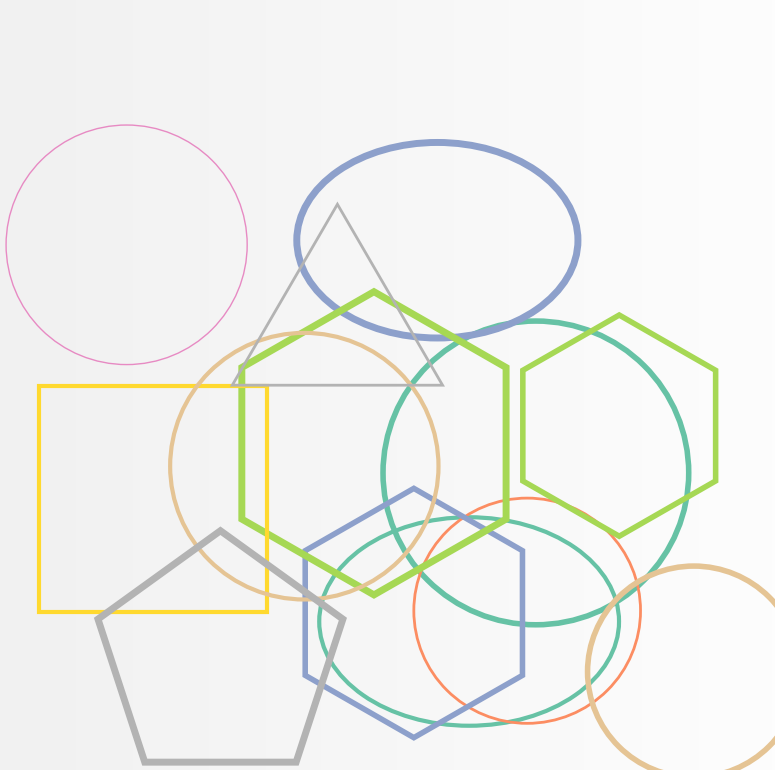[{"shape": "circle", "thickness": 2, "radius": 0.99, "center": [0.691, 0.386]}, {"shape": "oval", "thickness": 1.5, "radius": 0.97, "center": [0.605, 0.193]}, {"shape": "circle", "thickness": 1, "radius": 0.73, "center": [0.68, 0.207]}, {"shape": "hexagon", "thickness": 2, "radius": 0.81, "center": [0.534, 0.204]}, {"shape": "oval", "thickness": 2.5, "radius": 0.91, "center": [0.564, 0.688]}, {"shape": "circle", "thickness": 0.5, "radius": 0.78, "center": [0.163, 0.682]}, {"shape": "hexagon", "thickness": 2.5, "radius": 0.98, "center": [0.483, 0.424]}, {"shape": "hexagon", "thickness": 2, "radius": 0.72, "center": [0.799, 0.447]}, {"shape": "square", "thickness": 1.5, "radius": 0.73, "center": [0.198, 0.352]}, {"shape": "circle", "thickness": 2, "radius": 0.69, "center": [0.895, 0.128]}, {"shape": "circle", "thickness": 1.5, "radius": 0.87, "center": [0.393, 0.395]}, {"shape": "pentagon", "thickness": 2.5, "radius": 0.83, "center": [0.284, 0.145]}, {"shape": "triangle", "thickness": 1, "radius": 0.78, "center": [0.435, 0.578]}]